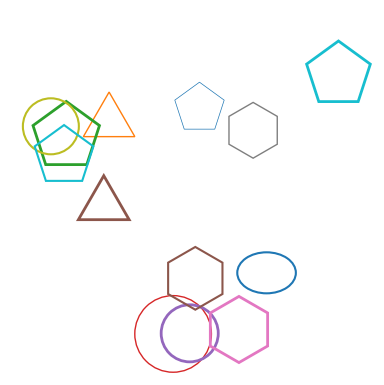[{"shape": "oval", "thickness": 1.5, "radius": 0.38, "center": [0.692, 0.291]}, {"shape": "pentagon", "thickness": 0.5, "radius": 0.34, "center": [0.518, 0.719]}, {"shape": "triangle", "thickness": 1, "radius": 0.39, "center": [0.283, 0.684]}, {"shape": "pentagon", "thickness": 2, "radius": 0.45, "center": [0.172, 0.646]}, {"shape": "circle", "thickness": 1, "radius": 0.5, "center": [0.45, 0.133]}, {"shape": "circle", "thickness": 2, "radius": 0.37, "center": [0.493, 0.134]}, {"shape": "hexagon", "thickness": 1.5, "radius": 0.41, "center": [0.507, 0.277]}, {"shape": "triangle", "thickness": 2, "radius": 0.38, "center": [0.27, 0.467]}, {"shape": "hexagon", "thickness": 2, "radius": 0.43, "center": [0.621, 0.144]}, {"shape": "hexagon", "thickness": 1, "radius": 0.36, "center": [0.657, 0.662]}, {"shape": "circle", "thickness": 1.5, "radius": 0.36, "center": [0.132, 0.672]}, {"shape": "pentagon", "thickness": 2, "radius": 0.44, "center": [0.879, 0.807]}, {"shape": "pentagon", "thickness": 1.5, "radius": 0.4, "center": [0.166, 0.595]}]